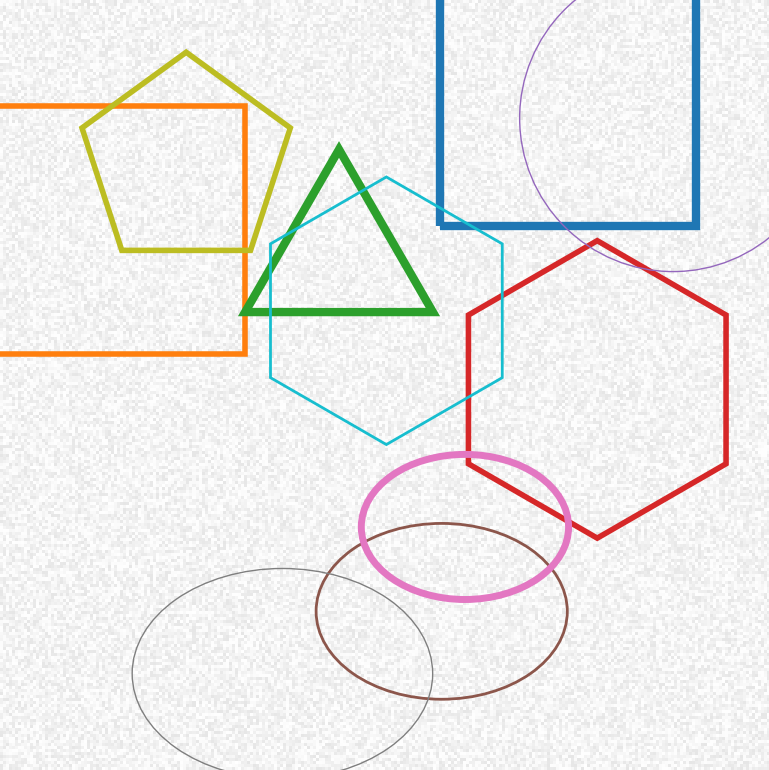[{"shape": "square", "thickness": 3, "radius": 0.83, "center": [0.737, 0.872]}, {"shape": "square", "thickness": 2, "radius": 0.81, "center": [0.157, 0.702]}, {"shape": "triangle", "thickness": 3, "radius": 0.7, "center": [0.44, 0.665]}, {"shape": "hexagon", "thickness": 2, "radius": 0.97, "center": [0.776, 0.494]}, {"shape": "circle", "thickness": 0.5, "radius": 1.0, "center": [0.874, 0.847]}, {"shape": "oval", "thickness": 1, "radius": 0.82, "center": [0.574, 0.206]}, {"shape": "oval", "thickness": 2.5, "radius": 0.67, "center": [0.604, 0.316]}, {"shape": "oval", "thickness": 0.5, "radius": 0.98, "center": [0.367, 0.125]}, {"shape": "pentagon", "thickness": 2, "radius": 0.71, "center": [0.242, 0.79]}, {"shape": "hexagon", "thickness": 1, "radius": 0.87, "center": [0.502, 0.596]}]